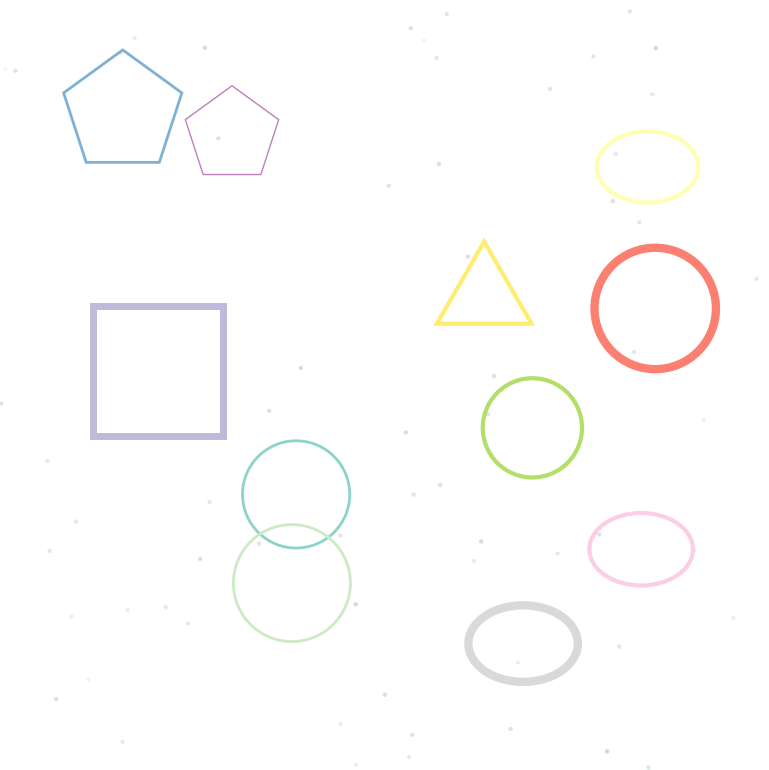[{"shape": "circle", "thickness": 1, "radius": 0.35, "center": [0.385, 0.358]}, {"shape": "oval", "thickness": 1.5, "radius": 0.33, "center": [0.841, 0.783]}, {"shape": "square", "thickness": 2.5, "radius": 0.42, "center": [0.205, 0.518]}, {"shape": "circle", "thickness": 3, "radius": 0.39, "center": [0.851, 0.599]}, {"shape": "pentagon", "thickness": 1, "radius": 0.4, "center": [0.159, 0.854]}, {"shape": "circle", "thickness": 1.5, "radius": 0.32, "center": [0.691, 0.444]}, {"shape": "oval", "thickness": 1.5, "radius": 0.34, "center": [0.833, 0.287]}, {"shape": "oval", "thickness": 3, "radius": 0.36, "center": [0.679, 0.164]}, {"shape": "pentagon", "thickness": 0.5, "radius": 0.32, "center": [0.301, 0.825]}, {"shape": "circle", "thickness": 1, "radius": 0.38, "center": [0.379, 0.243]}, {"shape": "triangle", "thickness": 1.5, "radius": 0.36, "center": [0.629, 0.615]}]